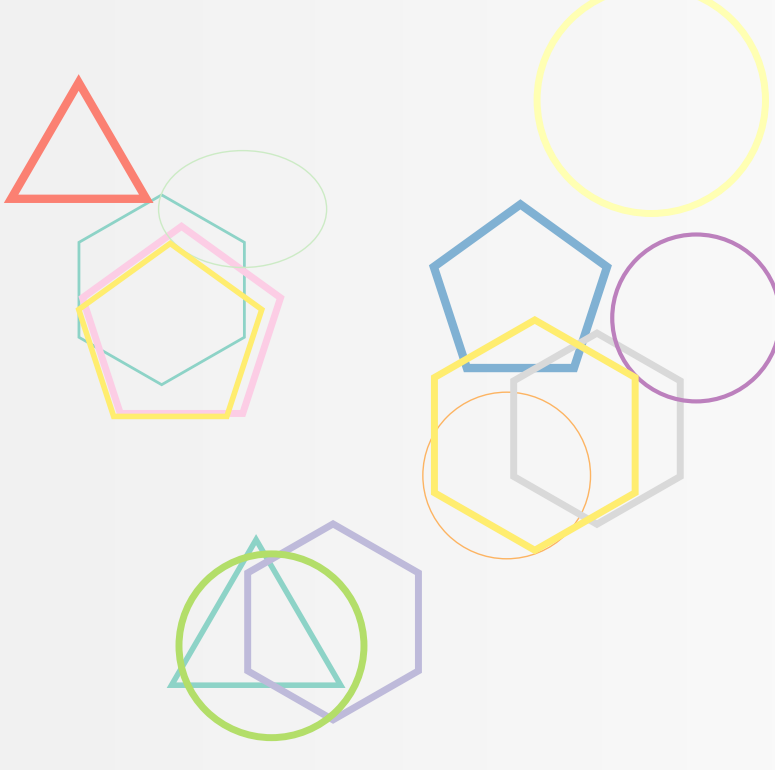[{"shape": "triangle", "thickness": 2, "radius": 0.63, "center": [0.33, 0.173]}, {"shape": "hexagon", "thickness": 1, "radius": 0.62, "center": [0.209, 0.624]}, {"shape": "circle", "thickness": 2.5, "radius": 0.74, "center": [0.84, 0.87]}, {"shape": "hexagon", "thickness": 2.5, "radius": 0.64, "center": [0.43, 0.192]}, {"shape": "triangle", "thickness": 3, "radius": 0.5, "center": [0.102, 0.792]}, {"shape": "pentagon", "thickness": 3, "radius": 0.59, "center": [0.672, 0.617]}, {"shape": "circle", "thickness": 0.5, "radius": 0.54, "center": [0.654, 0.382]}, {"shape": "circle", "thickness": 2.5, "radius": 0.6, "center": [0.35, 0.161]}, {"shape": "pentagon", "thickness": 2.5, "radius": 0.67, "center": [0.234, 0.572]}, {"shape": "hexagon", "thickness": 2.5, "radius": 0.62, "center": [0.77, 0.443]}, {"shape": "circle", "thickness": 1.5, "radius": 0.54, "center": [0.898, 0.587]}, {"shape": "oval", "thickness": 0.5, "radius": 0.54, "center": [0.313, 0.729]}, {"shape": "hexagon", "thickness": 2.5, "radius": 0.75, "center": [0.69, 0.435]}, {"shape": "pentagon", "thickness": 2, "radius": 0.62, "center": [0.22, 0.56]}]